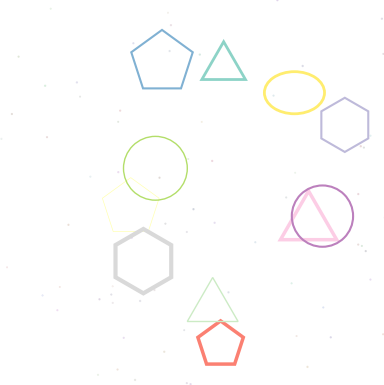[{"shape": "triangle", "thickness": 2, "radius": 0.33, "center": [0.581, 0.826]}, {"shape": "pentagon", "thickness": 0.5, "radius": 0.39, "center": [0.34, 0.461]}, {"shape": "hexagon", "thickness": 1.5, "radius": 0.35, "center": [0.896, 0.676]}, {"shape": "pentagon", "thickness": 2.5, "radius": 0.31, "center": [0.573, 0.105]}, {"shape": "pentagon", "thickness": 1.5, "radius": 0.42, "center": [0.421, 0.838]}, {"shape": "circle", "thickness": 1, "radius": 0.41, "center": [0.404, 0.563]}, {"shape": "triangle", "thickness": 2.5, "radius": 0.42, "center": [0.801, 0.42]}, {"shape": "hexagon", "thickness": 3, "radius": 0.42, "center": [0.372, 0.322]}, {"shape": "circle", "thickness": 1.5, "radius": 0.4, "center": [0.838, 0.439]}, {"shape": "triangle", "thickness": 1, "radius": 0.38, "center": [0.552, 0.203]}, {"shape": "oval", "thickness": 2, "radius": 0.39, "center": [0.765, 0.759]}]